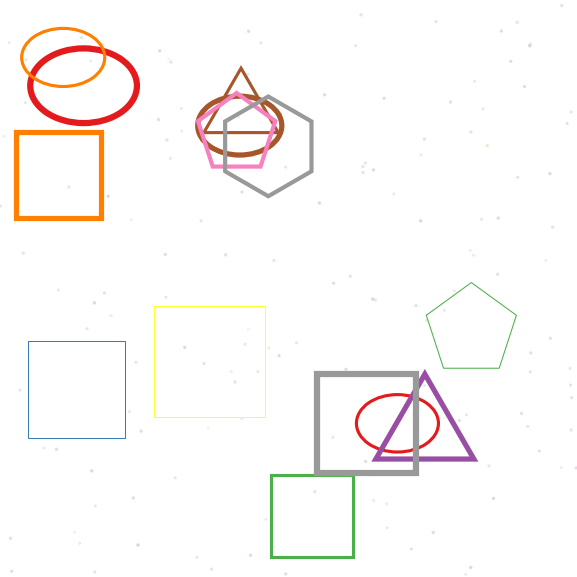[{"shape": "oval", "thickness": 1.5, "radius": 0.36, "center": [0.688, 0.266]}, {"shape": "oval", "thickness": 3, "radius": 0.46, "center": [0.145, 0.851]}, {"shape": "square", "thickness": 0.5, "radius": 0.42, "center": [0.132, 0.325]}, {"shape": "square", "thickness": 1.5, "radius": 0.36, "center": [0.541, 0.106]}, {"shape": "pentagon", "thickness": 0.5, "radius": 0.41, "center": [0.816, 0.428]}, {"shape": "triangle", "thickness": 2.5, "radius": 0.49, "center": [0.736, 0.253]}, {"shape": "oval", "thickness": 1.5, "radius": 0.36, "center": [0.109, 0.9]}, {"shape": "square", "thickness": 2.5, "radius": 0.37, "center": [0.102, 0.696]}, {"shape": "square", "thickness": 0.5, "radius": 0.48, "center": [0.363, 0.373]}, {"shape": "oval", "thickness": 2.5, "radius": 0.36, "center": [0.415, 0.782]}, {"shape": "triangle", "thickness": 1.5, "radius": 0.37, "center": [0.417, 0.807]}, {"shape": "pentagon", "thickness": 2, "radius": 0.35, "center": [0.41, 0.768]}, {"shape": "hexagon", "thickness": 2, "radius": 0.43, "center": [0.465, 0.746]}, {"shape": "square", "thickness": 3, "radius": 0.43, "center": [0.635, 0.266]}]